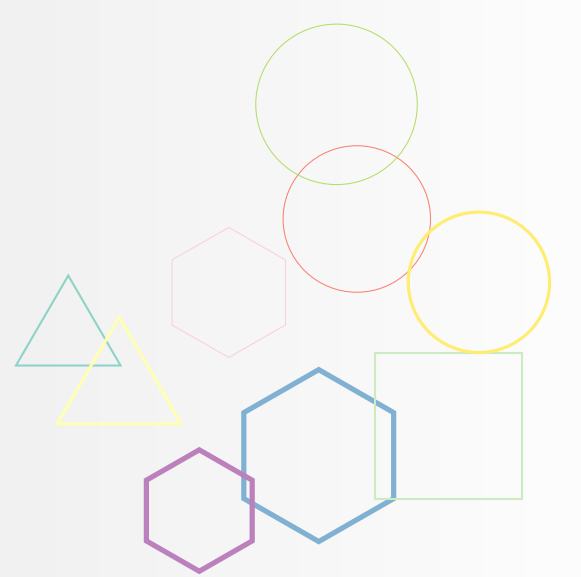[{"shape": "triangle", "thickness": 1, "radius": 0.52, "center": [0.117, 0.418]}, {"shape": "triangle", "thickness": 1.5, "radius": 0.61, "center": [0.205, 0.327]}, {"shape": "circle", "thickness": 0.5, "radius": 0.63, "center": [0.614, 0.62]}, {"shape": "hexagon", "thickness": 2.5, "radius": 0.74, "center": [0.548, 0.21]}, {"shape": "circle", "thickness": 0.5, "radius": 0.69, "center": [0.579, 0.818]}, {"shape": "hexagon", "thickness": 0.5, "radius": 0.56, "center": [0.394, 0.493]}, {"shape": "hexagon", "thickness": 2.5, "radius": 0.53, "center": [0.343, 0.115]}, {"shape": "square", "thickness": 1, "radius": 0.63, "center": [0.772, 0.261]}, {"shape": "circle", "thickness": 1.5, "radius": 0.61, "center": [0.824, 0.51]}]